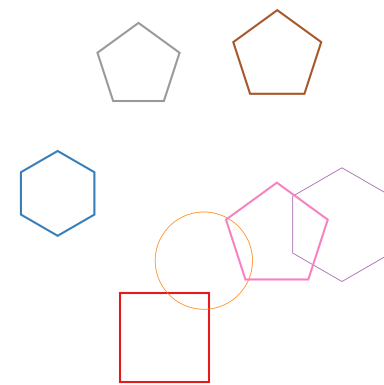[{"shape": "square", "thickness": 1.5, "radius": 0.58, "center": [0.428, 0.123]}, {"shape": "hexagon", "thickness": 1.5, "radius": 0.55, "center": [0.15, 0.498]}, {"shape": "hexagon", "thickness": 0.5, "radius": 0.74, "center": [0.888, 0.416]}, {"shape": "circle", "thickness": 0.5, "radius": 0.63, "center": [0.529, 0.323]}, {"shape": "pentagon", "thickness": 1.5, "radius": 0.6, "center": [0.72, 0.854]}, {"shape": "pentagon", "thickness": 1.5, "radius": 0.69, "center": [0.719, 0.387]}, {"shape": "pentagon", "thickness": 1.5, "radius": 0.56, "center": [0.36, 0.828]}]